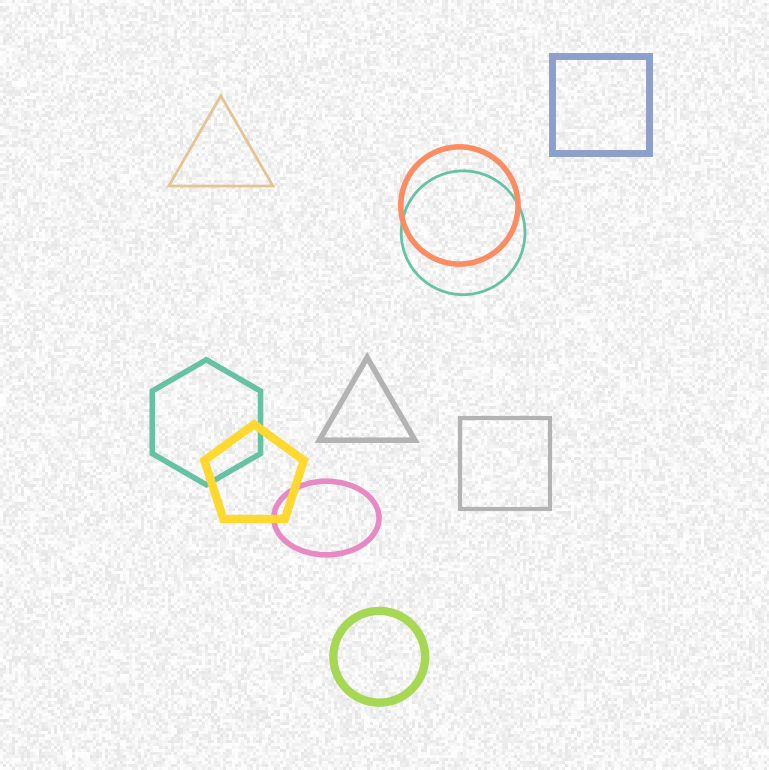[{"shape": "hexagon", "thickness": 2, "radius": 0.41, "center": [0.268, 0.452]}, {"shape": "circle", "thickness": 1, "radius": 0.4, "center": [0.601, 0.698]}, {"shape": "circle", "thickness": 2, "radius": 0.38, "center": [0.597, 0.733]}, {"shape": "square", "thickness": 2.5, "radius": 0.31, "center": [0.78, 0.865]}, {"shape": "oval", "thickness": 2, "radius": 0.34, "center": [0.424, 0.327]}, {"shape": "circle", "thickness": 3, "radius": 0.3, "center": [0.493, 0.147]}, {"shape": "pentagon", "thickness": 3, "radius": 0.34, "center": [0.33, 0.381]}, {"shape": "triangle", "thickness": 1, "radius": 0.39, "center": [0.287, 0.797]}, {"shape": "square", "thickness": 1.5, "radius": 0.3, "center": [0.656, 0.398]}, {"shape": "triangle", "thickness": 2, "radius": 0.36, "center": [0.477, 0.464]}]